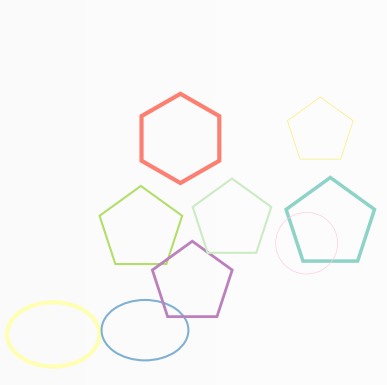[{"shape": "pentagon", "thickness": 2.5, "radius": 0.6, "center": [0.852, 0.419]}, {"shape": "oval", "thickness": 3, "radius": 0.6, "center": [0.137, 0.131]}, {"shape": "hexagon", "thickness": 3, "radius": 0.58, "center": [0.466, 0.64]}, {"shape": "oval", "thickness": 1.5, "radius": 0.56, "center": [0.374, 0.142]}, {"shape": "pentagon", "thickness": 1.5, "radius": 0.56, "center": [0.364, 0.405]}, {"shape": "circle", "thickness": 0.5, "radius": 0.4, "center": [0.791, 0.368]}, {"shape": "pentagon", "thickness": 2, "radius": 0.54, "center": [0.496, 0.265]}, {"shape": "pentagon", "thickness": 1.5, "radius": 0.53, "center": [0.599, 0.43]}, {"shape": "pentagon", "thickness": 0.5, "radius": 0.45, "center": [0.827, 0.659]}]